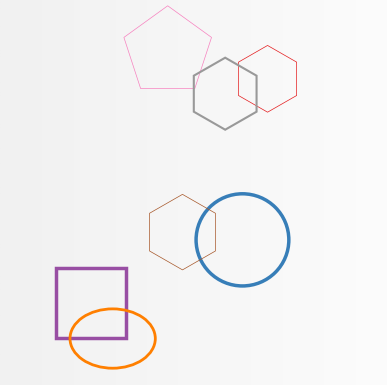[{"shape": "hexagon", "thickness": 0.5, "radius": 0.43, "center": [0.69, 0.795]}, {"shape": "circle", "thickness": 2.5, "radius": 0.6, "center": [0.626, 0.377]}, {"shape": "square", "thickness": 2.5, "radius": 0.45, "center": [0.235, 0.213]}, {"shape": "oval", "thickness": 2, "radius": 0.55, "center": [0.291, 0.121]}, {"shape": "hexagon", "thickness": 0.5, "radius": 0.49, "center": [0.471, 0.397]}, {"shape": "pentagon", "thickness": 0.5, "radius": 0.59, "center": [0.433, 0.866]}, {"shape": "hexagon", "thickness": 1.5, "radius": 0.47, "center": [0.581, 0.757]}]